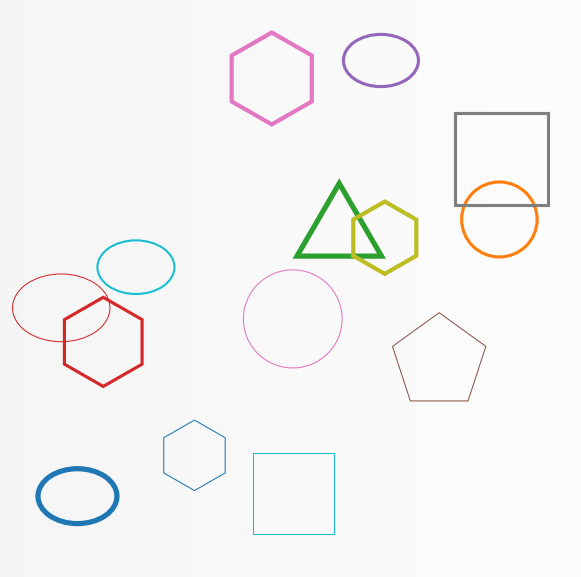[{"shape": "hexagon", "thickness": 0.5, "radius": 0.31, "center": [0.335, 0.211]}, {"shape": "oval", "thickness": 2.5, "radius": 0.34, "center": [0.133, 0.14]}, {"shape": "circle", "thickness": 1.5, "radius": 0.32, "center": [0.859, 0.619]}, {"shape": "triangle", "thickness": 2.5, "radius": 0.42, "center": [0.584, 0.598]}, {"shape": "hexagon", "thickness": 1.5, "radius": 0.39, "center": [0.178, 0.407]}, {"shape": "oval", "thickness": 0.5, "radius": 0.42, "center": [0.105, 0.466]}, {"shape": "oval", "thickness": 1.5, "radius": 0.32, "center": [0.655, 0.894]}, {"shape": "pentagon", "thickness": 0.5, "radius": 0.42, "center": [0.756, 0.373]}, {"shape": "hexagon", "thickness": 2, "radius": 0.4, "center": [0.468, 0.863]}, {"shape": "circle", "thickness": 0.5, "radius": 0.42, "center": [0.504, 0.447]}, {"shape": "square", "thickness": 1.5, "radius": 0.4, "center": [0.862, 0.724]}, {"shape": "hexagon", "thickness": 2, "radius": 0.31, "center": [0.662, 0.588]}, {"shape": "oval", "thickness": 1, "radius": 0.33, "center": [0.234, 0.536]}, {"shape": "square", "thickness": 0.5, "radius": 0.35, "center": [0.505, 0.144]}]